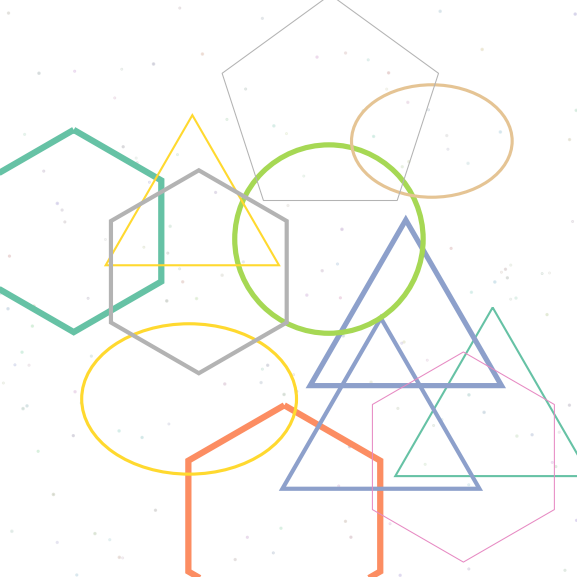[{"shape": "hexagon", "thickness": 3, "radius": 0.88, "center": [0.128, 0.599]}, {"shape": "triangle", "thickness": 1, "radius": 0.97, "center": [0.853, 0.272]}, {"shape": "hexagon", "thickness": 3, "radius": 0.96, "center": [0.492, 0.105]}, {"shape": "triangle", "thickness": 2.5, "radius": 0.96, "center": [0.703, 0.427]}, {"shape": "triangle", "thickness": 2, "radius": 0.98, "center": [0.66, 0.251]}, {"shape": "hexagon", "thickness": 0.5, "radius": 0.91, "center": [0.802, 0.208]}, {"shape": "circle", "thickness": 2.5, "radius": 0.82, "center": [0.57, 0.585]}, {"shape": "triangle", "thickness": 1, "radius": 0.87, "center": [0.333, 0.626]}, {"shape": "oval", "thickness": 1.5, "radius": 0.93, "center": [0.327, 0.308]}, {"shape": "oval", "thickness": 1.5, "radius": 0.7, "center": [0.748, 0.755]}, {"shape": "pentagon", "thickness": 0.5, "radius": 0.98, "center": [0.572, 0.811]}, {"shape": "hexagon", "thickness": 2, "radius": 0.88, "center": [0.344, 0.529]}]